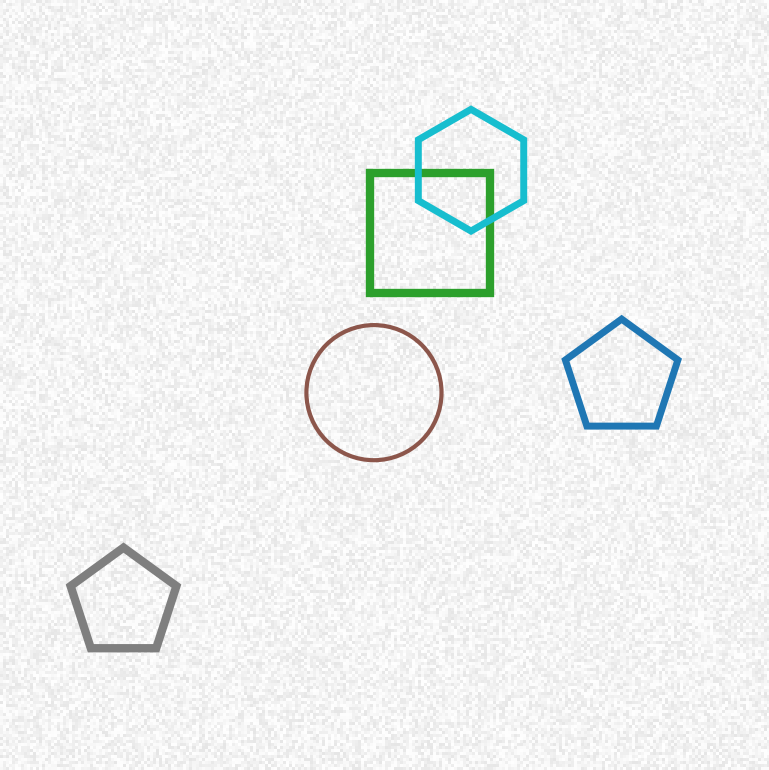[{"shape": "pentagon", "thickness": 2.5, "radius": 0.38, "center": [0.807, 0.509]}, {"shape": "square", "thickness": 3, "radius": 0.39, "center": [0.559, 0.697]}, {"shape": "circle", "thickness": 1.5, "radius": 0.44, "center": [0.486, 0.49]}, {"shape": "pentagon", "thickness": 3, "radius": 0.36, "center": [0.16, 0.217]}, {"shape": "hexagon", "thickness": 2.5, "radius": 0.4, "center": [0.612, 0.779]}]